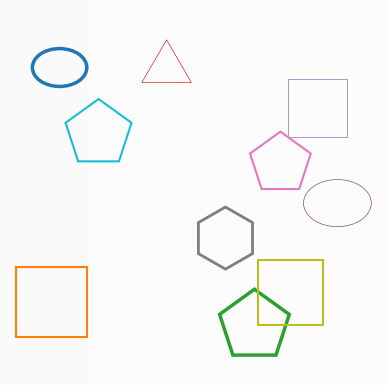[{"shape": "oval", "thickness": 2.5, "radius": 0.35, "center": [0.154, 0.825]}, {"shape": "square", "thickness": 1.5, "radius": 0.46, "center": [0.133, 0.216]}, {"shape": "pentagon", "thickness": 2.5, "radius": 0.47, "center": [0.657, 0.154]}, {"shape": "triangle", "thickness": 0.5, "radius": 0.37, "center": [0.43, 0.823]}, {"shape": "square", "thickness": 0.5, "radius": 0.38, "center": [0.819, 0.719]}, {"shape": "oval", "thickness": 0.5, "radius": 0.44, "center": [0.871, 0.472]}, {"shape": "pentagon", "thickness": 1.5, "radius": 0.41, "center": [0.724, 0.576]}, {"shape": "hexagon", "thickness": 2, "radius": 0.4, "center": [0.582, 0.382]}, {"shape": "square", "thickness": 1.5, "radius": 0.42, "center": [0.749, 0.241]}, {"shape": "pentagon", "thickness": 1.5, "radius": 0.45, "center": [0.254, 0.653]}]